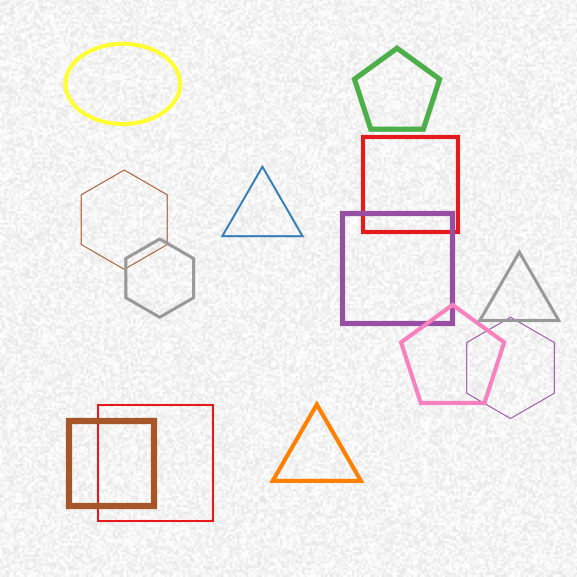[{"shape": "square", "thickness": 1, "radius": 0.5, "center": [0.27, 0.198]}, {"shape": "square", "thickness": 2, "radius": 0.41, "center": [0.711, 0.68]}, {"shape": "triangle", "thickness": 1, "radius": 0.4, "center": [0.454, 0.63]}, {"shape": "pentagon", "thickness": 2.5, "radius": 0.39, "center": [0.688, 0.838]}, {"shape": "square", "thickness": 2.5, "radius": 0.48, "center": [0.687, 0.535]}, {"shape": "hexagon", "thickness": 0.5, "radius": 0.44, "center": [0.884, 0.362]}, {"shape": "triangle", "thickness": 2, "radius": 0.44, "center": [0.549, 0.211]}, {"shape": "oval", "thickness": 2, "radius": 0.5, "center": [0.213, 0.854]}, {"shape": "square", "thickness": 3, "radius": 0.37, "center": [0.193, 0.197]}, {"shape": "hexagon", "thickness": 0.5, "radius": 0.43, "center": [0.215, 0.619]}, {"shape": "pentagon", "thickness": 2, "radius": 0.47, "center": [0.784, 0.377]}, {"shape": "triangle", "thickness": 1.5, "radius": 0.39, "center": [0.899, 0.484]}, {"shape": "hexagon", "thickness": 1.5, "radius": 0.34, "center": [0.277, 0.518]}]